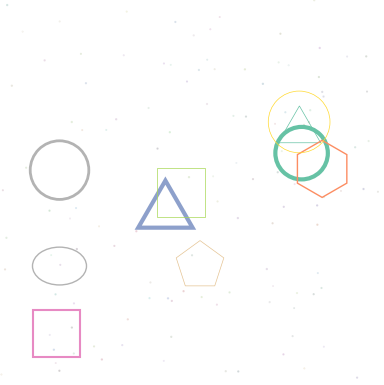[{"shape": "triangle", "thickness": 0.5, "radius": 0.32, "center": [0.778, 0.661]}, {"shape": "circle", "thickness": 3, "radius": 0.34, "center": [0.783, 0.602]}, {"shape": "hexagon", "thickness": 1, "radius": 0.37, "center": [0.837, 0.561]}, {"shape": "triangle", "thickness": 3, "radius": 0.41, "center": [0.43, 0.449]}, {"shape": "square", "thickness": 1.5, "radius": 0.3, "center": [0.146, 0.133]}, {"shape": "square", "thickness": 0.5, "radius": 0.32, "center": [0.47, 0.5]}, {"shape": "circle", "thickness": 0.5, "radius": 0.4, "center": [0.777, 0.683]}, {"shape": "pentagon", "thickness": 0.5, "radius": 0.33, "center": [0.52, 0.31]}, {"shape": "circle", "thickness": 2, "radius": 0.38, "center": [0.155, 0.558]}, {"shape": "oval", "thickness": 1, "radius": 0.35, "center": [0.155, 0.309]}]